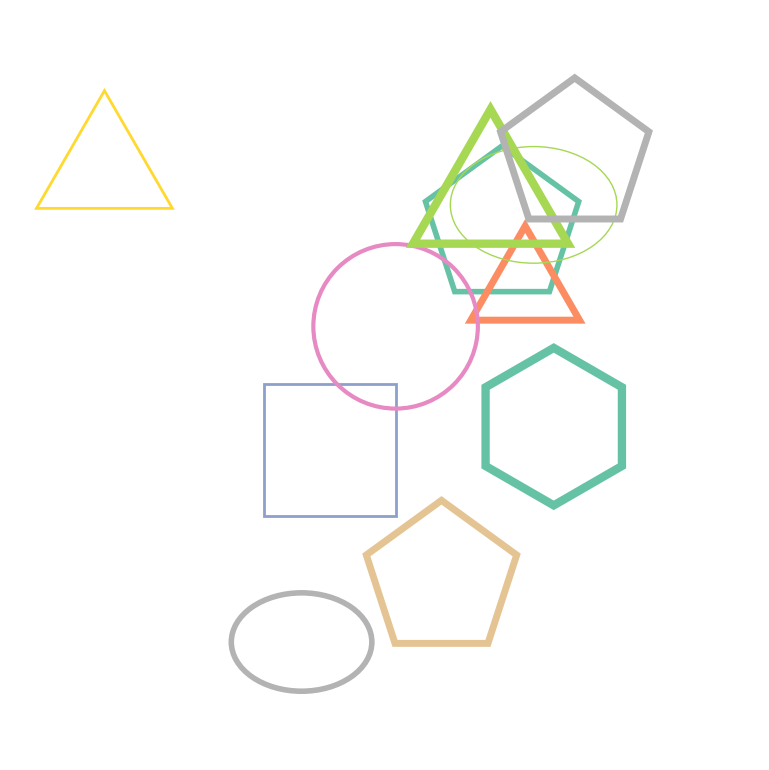[{"shape": "hexagon", "thickness": 3, "radius": 0.51, "center": [0.719, 0.446]}, {"shape": "pentagon", "thickness": 2, "radius": 0.52, "center": [0.652, 0.706]}, {"shape": "triangle", "thickness": 2.5, "radius": 0.41, "center": [0.682, 0.625]}, {"shape": "square", "thickness": 1, "radius": 0.43, "center": [0.428, 0.416]}, {"shape": "circle", "thickness": 1.5, "radius": 0.53, "center": [0.514, 0.576]}, {"shape": "oval", "thickness": 0.5, "radius": 0.54, "center": [0.693, 0.734]}, {"shape": "triangle", "thickness": 3, "radius": 0.58, "center": [0.637, 0.742]}, {"shape": "triangle", "thickness": 1, "radius": 0.51, "center": [0.136, 0.78]}, {"shape": "pentagon", "thickness": 2.5, "radius": 0.51, "center": [0.573, 0.248]}, {"shape": "pentagon", "thickness": 2.5, "radius": 0.51, "center": [0.746, 0.798]}, {"shape": "oval", "thickness": 2, "radius": 0.46, "center": [0.392, 0.166]}]